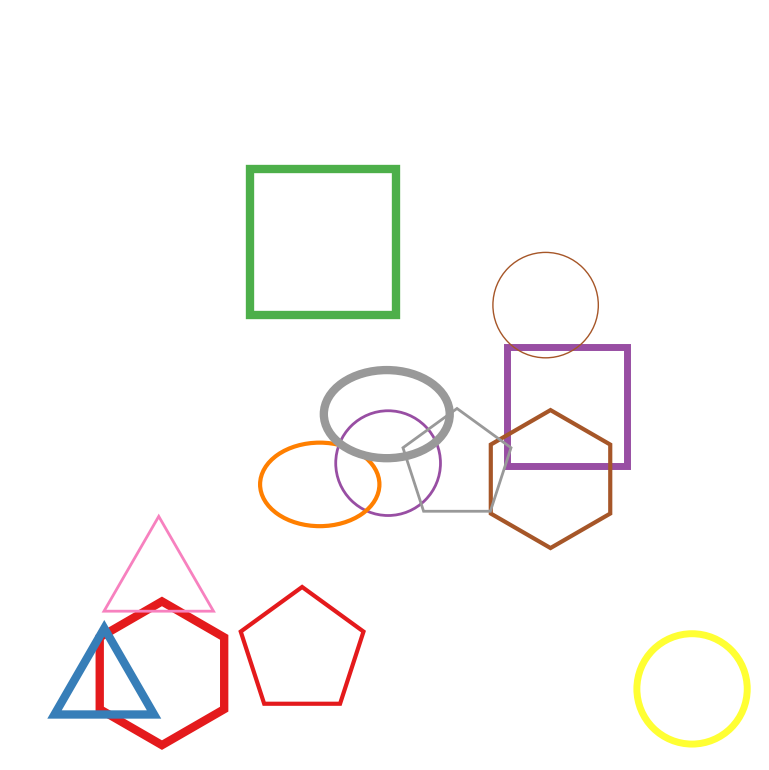[{"shape": "hexagon", "thickness": 3, "radius": 0.47, "center": [0.21, 0.126]}, {"shape": "pentagon", "thickness": 1.5, "radius": 0.42, "center": [0.392, 0.154]}, {"shape": "triangle", "thickness": 3, "radius": 0.37, "center": [0.135, 0.109]}, {"shape": "square", "thickness": 3, "radius": 0.47, "center": [0.42, 0.685]}, {"shape": "square", "thickness": 2.5, "radius": 0.39, "center": [0.736, 0.472]}, {"shape": "circle", "thickness": 1, "radius": 0.34, "center": [0.504, 0.399]}, {"shape": "oval", "thickness": 1.5, "radius": 0.39, "center": [0.415, 0.371]}, {"shape": "circle", "thickness": 2.5, "radius": 0.36, "center": [0.899, 0.105]}, {"shape": "hexagon", "thickness": 1.5, "radius": 0.45, "center": [0.715, 0.378]}, {"shape": "circle", "thickness": 0.5, "radius": 0.34, "center": [0.709, 0.604]}, {"shape": "triangle", "thickness": 1, "radius": 0.41, "center": [0.206, 0.247]}, {"shape": "pentagon", "thickness": 1, "radius": 0.37, "center": [0.593, 0.396]}, {"shape": "oval", "thickness": 3, "radius": 0.41, "center": [0.502, 0.462]}]